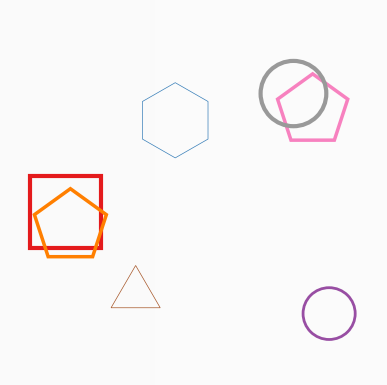[{"shape": "square", "thickness": 3, "radius": 0.46, "center": [0.169, 0.449]}, {"shape": "hexagon", "thickness": 0.5, "radius": 0.49, "center": [0.452, 0.688]}, {"shape": "circle", "thickness": 2, "radius": 0.34, "center": [0.849, 0.185]}, {"shape": "pentagon", "thickness": 2.5, "radius": 0.49, "center": [0.182, 0.412]}, {"shape": "triangle", "thickness": 0.5, "radius": 0.37, "center": [0.35, 0.237]}, {"shape": "pentagon", "thickness": 2.5, "radius": 0.48, "center": [0.807, 0.713]}, {"shape": "circle", "thickness": 3, "radius": 0.42, "center": [0.757, 0.757]}]